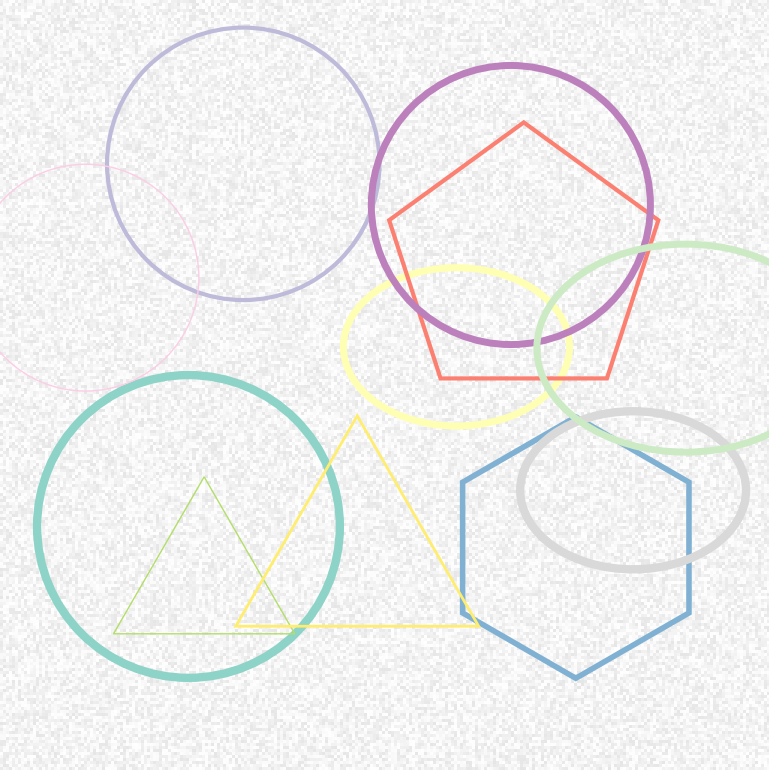[{"shape": "circle", "thickness": 3, "radius": 0.98, "center": [0.245, 0.316]}, {"shape": "oval", "thickness": 2.5, "radius": 0.73, "center": [0.593, 0.55]}, {"shape": "circle", "thickness": 1.5, "radius": 0.88, "center": [0.316, 0.787]}, {"shape": "pentagon", "thickness": 1.5, "radius": 0.92, "center": [0.68, 0.657]}, {"shape": "hexagon", "thickness": 2, "radius": 0.85, "center": [0.748, 0.289]}, {"shape": "triangle", "thickness": 0.5, "radius": 0.68, "center": [0.265, 0.245]}, {"shape": "circle", "thickness": 0.5, "radius": 0.74, "center": [0.111, 0.639]}, {"shape": "oval", "thickness": 3, "radius": 0.73, "center": [0.822, 0.363]}, {"shape": "circle", "thickness": 2.5, "radius": 0.91, "center": [0.663, 0.734]}, {"shape": "oval", "thickness": 2.5, "radius": 0.96, "center": [0.89, 0.548]}, {"shape": "triangle", "thickness": 1, "radius": 0.91, "center": [0.464, 0.278]}]